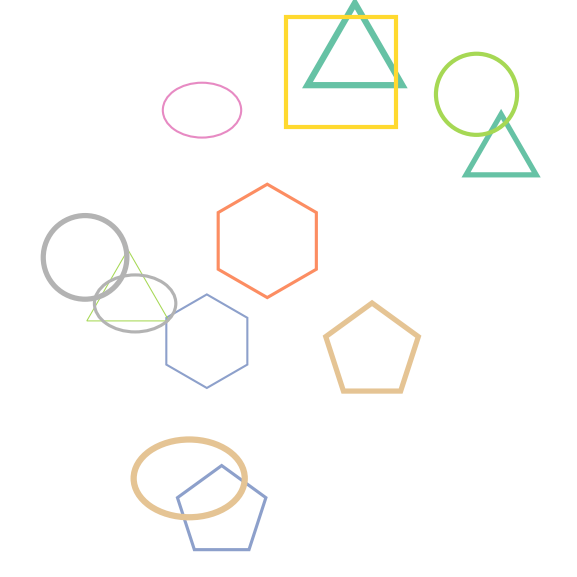[{"shape": "triangle", "thickness": 2.5, "radius": 0.35, "center": [0.868, 0.731]}, {"shape": "triangle", "thickness": 3, "radius": 0.47, "center": [0.614, 0.899]}, {"shape": "hexagon", "thickness": 1.5, "radius": 0.49, "center": [0.463, 0.582]}, {"shape": "hexagon", "thickness": 1, "radius": 0.41, "center": [0.358, 0.408]}, {"shape": "pentagon", "thickness": 1.5, "radius": 0.4, "center": [0.384, 0.112]}, {"shape": "oval", "thickness": 1, "radius": 0.34, "center": [0.35, 0.808]}, {"shape": "triangle", "thickness": 0.5, "radius": 0.41, "center": [0.221, 0.485]}, {"shape": "circle", "thickness": 2, "radius": 0.35, "center": [0.825, 0.836]}, {"shape": "square", "thickness": 2, "radius": 0.48, "center": [0.59, 0.875]}, {"shape": "oval", "thickness": 3, "radius": 0.48, "center": [0.328, 0.171]}, {"shape": "pentagon", "thickness": 2.5, "radius": 0.42, "center": [0.644, 0.39]}, {"shape": "oval", "thickness": 1.5, "radius": 0.35, "center": [0.234, 0.474]}, {"shape": "circle", "thickness": 2.5, "radius": 0.36, "center": [0.147, 0.553]}]